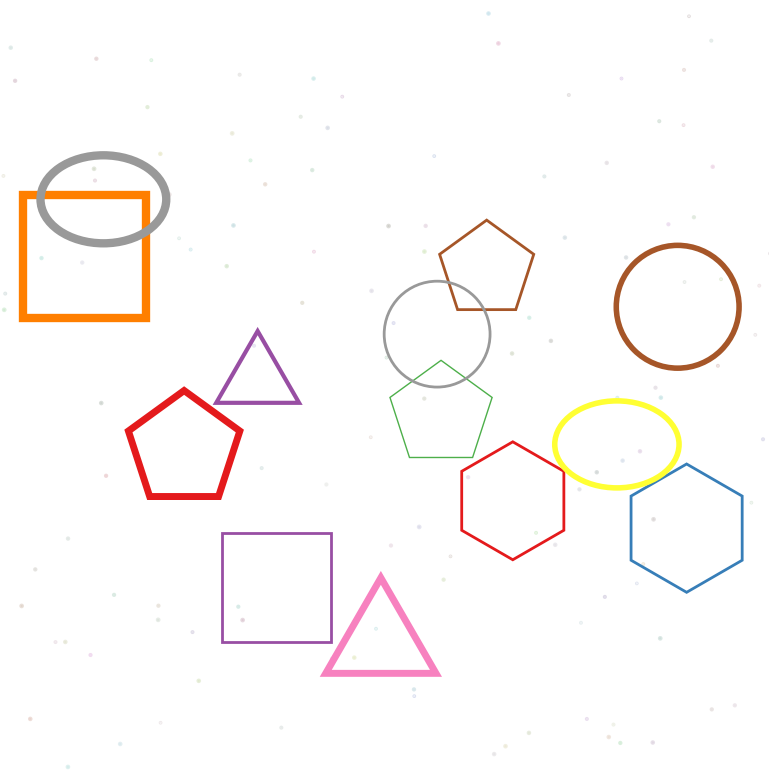[{"shape": "hexagon", "thickness": 1, "radius": 0.38, "center": [0.666, 0.35]}, {"shape": "pentagon", "thickness": 2.5, "radius": 0.38, "center": [0.239, 0.417]}, {"shape": "hexagon", "thickness": 1, "radius": 0.42, "center": [0.892, 0.314]}, {"shape": "pentagon", "thickness": 0.5, "radius": 0.35, "center": [0.573, 0.462]}, {"shape": "triangle", "thickness": 1.5, "radius": 0.31, "center": [0.335, 0.508]}, {"shape": "square", "thickness": 1, "radius": 0.35, "center": [0.359, 0.237]}, {"shape": "square", "thickness": 3, "radius": 0.4, "center": [0.109, 0.667]}, {"shape": "oval", "thickness": 2, "radius": 0.4, "center": [0.801, 0.423]}, {"shape": "pentagon", "thickness": 1, "radius": 0.32, "center": [0.632, 0.65]}, {"shape": "circle", "thickness": 2, "radius": 0.4, "center": [0.88, 0.602]}, {"shape": "triangle", "thickness": 2.5, "radius": 0.41, "center": [0.495, 0.167]}, {"shape": "circle", "thickness": 1, "radius": 0.34, "center": [0.568, 0.566]}, {"shape": "oval", "thickness": 3, "radius": 0.41, "center": [0.134, 0.741]}]